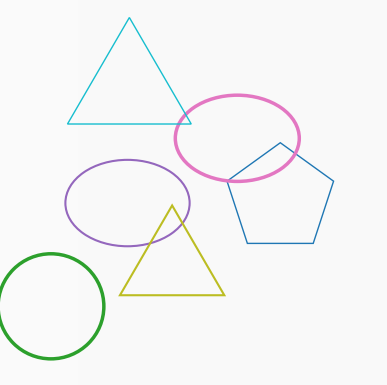[{"shape": "pentagon", "thickness": 1, "radius": 0.72, "center": [0.723, 0.485]}, {"shape": "circle", "thickness": 2.5, "radius": 0.68, "center": [0.132, 0.204]}, {"shape": "oval", "thickness": 1.5, "radius": 0.8, "center": [0.329, 0.473]}, {"shape": "oval", "thickness": 2.5, "radius": 0.8, "center": [0.612, 0.641]}, {"shape": "triangle", "thickness": 1.5, "radius": 0.78, "center": [0.444, 0.311]}, {"shape": "triangle", "thickness": 1, "radius": 0.92, "center": [0.334, 0.77]}]